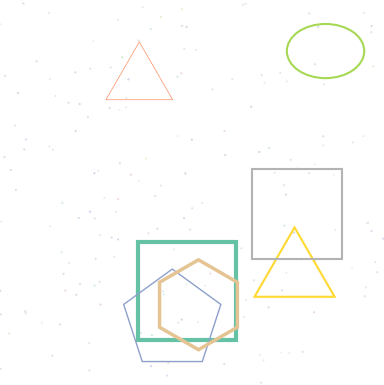[{"shape": "square", "thickness": 3, "radius": 0.63, "center": [0.485, 0.244]}, {"shape": "triangle", "thickness": 0.5, "radius": 0.5, "center": [0.362, 0.791]}, {"shape": "pentagon", "thickness": 1, "radius": 0.66, "center": [0.447, 0.168]}, {"shape": "oval", "thickness": 1.5, "radius": 0.5, "center": [0.846, 0.867]}, {"shape": "triangle", "thickness": 1.5, "radius": 0.6, "center": [0.765, 0.289]}, {"shape": "hexagon", "thickness": 2.5, "radius": 0.58, "center": [0.515, 0.208]}, {"shape": "square", "thickness": 1.5, "radius": 0.58, "center": [0.771, 0.445]}]